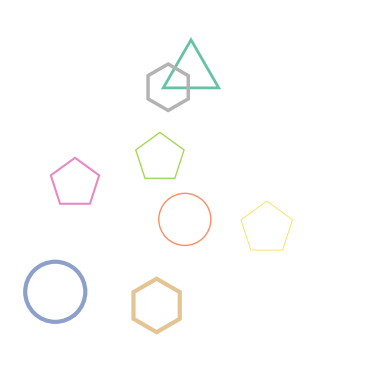[{"shape": "triangle", "thickness": 2, "radius": 0.42, "center": [0.496, 0.813]}, {"shape": "circle", "thickness": 1, "radius": 0.34, "center": [0.48, 0.43]}, {"shape": "circle", "thickness": 3, "radius": 0.39, "center": [0.144, 0.242]}, {"shape": "pentagon", "thickness": 1.5, "radius": 0.33, "center": [0.195, 0.524]}, {"shape": "pentagon", "thickness": 1, "radius": 0.33, "center": [0.415, 0.59]}, {"shape": "pentagon", "thickness": 0.5, "radius": 0.35, "center": [0.693, 0.407]}, {"shape": "hexagon", "thickness": 3, "radius": 0.35, "center": [0.407, 0.207]}, {"shape": "hexagon", "thickness": 2.5, "radius": 0.3, "center": [0.437, 0.773]}]